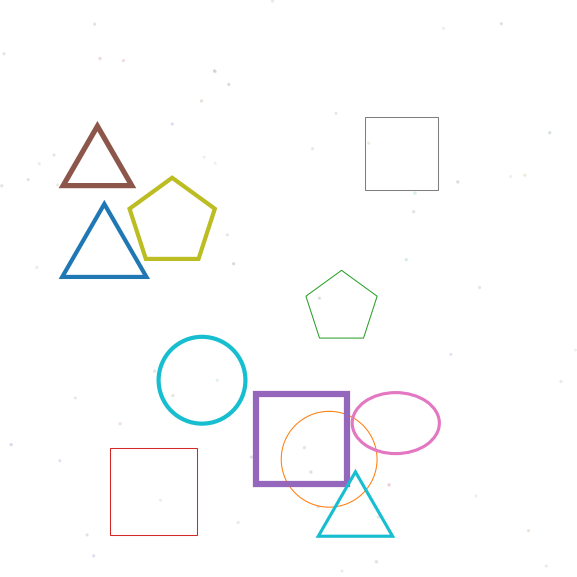[{"shape": "triangle", "thickness": 2, "radius": 0.42, "center": [0.181, 0.562]}, {"shape": "circle", "thickness": 0.5, "radius": 0.41, "center": [0.57, 0.204]}, {"shape": "pentagon", "thickness": 0.5, "radius": 0.32, "center": [0.591, 0.466]}, {"shape": "square", "thickness": 0.5, "radius": 0.38, "center": [0.266, 0.148]}, {"shape": "square", "thickness": 3, "radius": 0.39, "center": [0.522, 0.239]}, {"shape": "triangle", "thickness": 2.5, "radius": 0.34, "center": [0.169, 0.712]}, {"shape": "oval", "thickness": 1.5, "radius": 0.38, "center": [0.685, 0.266]}, {"shape": "square", "thickness": 0.5, "radius": 0.32, "center": [0.695, 0.733]}, {"shape": "pentagon", "thickness": 2, "radius": 0.39, "center": [0.298, 0.614]}, {"shape": "triangle", "thickness": 1.5, "radius": 0.37, "center": [0.615, 0.108]}, {"shape": "circle", "thickness": 2, "radius": 0.38, "center": [0.35, 0.341]}]